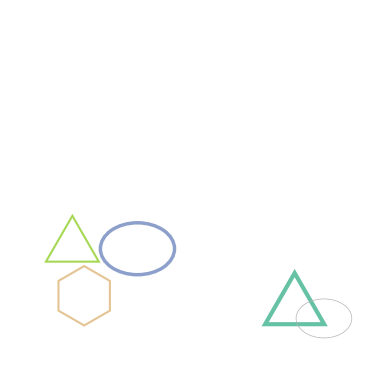[{"shape": "triangle", "thickness": 3, "radius": 0.44, "center": [0.765, 0.202]}, {"shape": "oval", "thickness": 2.5, "radius": 0.48, "center": [0.357, 0.354]}, {"shape": "triangle", "thickness": 1.5, "radius": 0.4, "center": [0.188, 0.36]}, {"shape": "hexagon", "thickness": 1.5, "radius": 0.39, "center": [0.219, 0.232]}, {"shape": "oval", "thickness": 0.5, "radius": 0.36, "center": [0.841, 0.173]}]